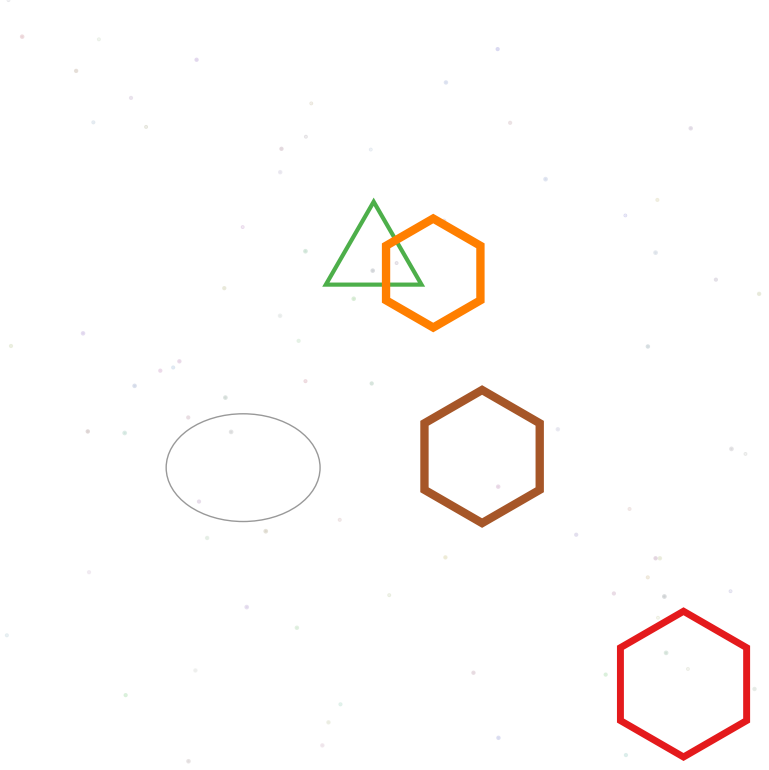[{"shape": "hexagon", "thickness": 2.5, "radius": 0.47, "center": [0.888, 0.112]}, {"shape": "triangle", "thickness": 1.5, "radius": 0.36, "center": [0.485, 0.666]}, {"shape": "hexagon", "thickness": 3, "radius": 0.35, "center": [0.563, 0.645]}, {"shape": "hexagon", "thickness": 3, "radius": 0.43, "center": [0.626, 0.407]}, {"shape": "oval", "thickness": 0.5, "radius": 0.5, "center": [0.316, 0.393]}]